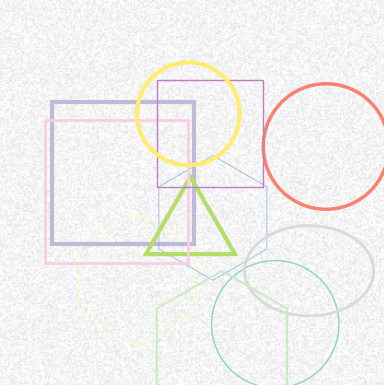[{"shape": "circle", "thickness": 1, "radius": 0.83, "center": [0.715, 0.158]}, {"shape": "hexagon", "thickness": 0.5, "radius": 0.86, "center": [0.355, 0.274]}, {"shape": "square", "thickness": 3, "radius": 0.92, "center": [0.32, 0.551]}, {"shape": "circle", "thickness": 2.5, "radius": 0.82, "center": [0.847, 0.619]}, {"shape": "hexagon", "thickness": 0.5, "radius": 0.81, "center": [0.553, 0.434]}, {"shape": "triangle", "thickness": 3, "radius": 0.67, "center": [0.495, 0.407]}, {"shape": "square", "thickness": 2, "radius": 0.93, "center": [0.302, 0.503]}, {"shape": "oval", "thickness": 2, "radius": 0.84, "center": [0.803, 0.297]}, {"shape": "square", "thickness": 1, "radius": 0.69, "center": [0.545, 0.653]}, {"shape": "hexagon", "thickness": 1.5, "radius": 0.98, "center": [0.576, 0.101]}, {"shape": "circle", "thickness": 3, "radius": 0.67, "center": [0.489, 0.704]}]